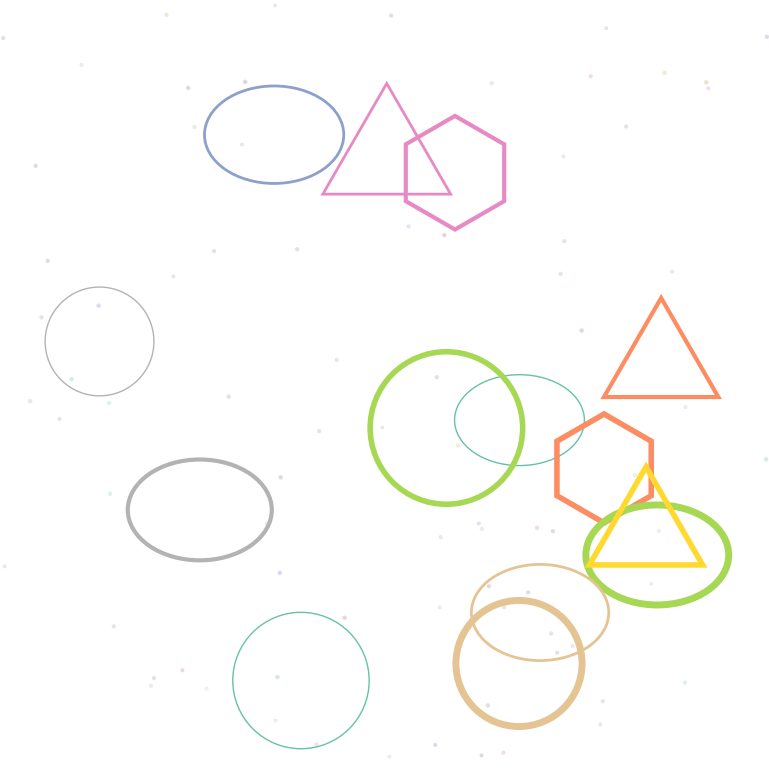[{"shape": "oval", "thickness": 0.5, "radius": 0.42, "center": [0.675, 0.454]}, {"shape": "circle", "thickness": 0.5, "radius": 0.44, "center": [0.391, 0.116]}, {"shape": "hexagon", "thickness": 2, "radius": 0.35, "center": [0.785, 0.392]}, {"shape": "triangle", "thickness": 1.5, "radius": 0.43, "center": [0.859, 0.527]}, {"shape": "oval", "thickness": 1, "radius": 0.45, "center": [0.356, 0.825]}, {"shape": "hexagon", "thickness": 1.5, "radius": 0.37, "center": [0.591, 0.776]}, {"shape": "triangle", "thickness": 1, "radius": 0.48, "center": [0.502, 0.796]}, {"shape": "circle", "thickness": 2, "radius": 0.5, "center": [0.58, 0.444]}, {"shape": "oval", "thickness": 2.5, "radius": 0.46, "center": [0.854, 0.279]}, {"shape": "triangle", "thickness": 2, "radius": 0.42, "center": [0.839, 0.309]}, {"shape": "oval", "thickness": 1, "radius": 0.45, "center": [0.701, 0.205]}, {"shape": "circle", "thickness": 2.5, "radius": 0.41, "center": [0.674, 0.138]}, {"shape": "circle", "thickness": 0.5, "radius": 0.35, "center": [0.129, 0.557]}, {"shape": "oval", "thickness": 1.5, "radius": 0.47, "center": [0.259, 0.338]}]